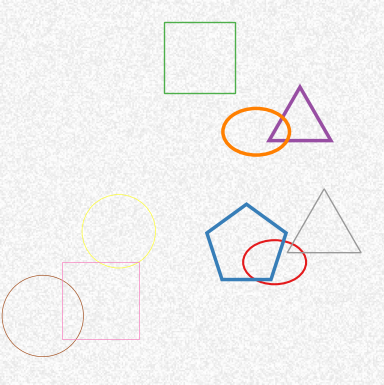[{"shape": "oval", "thickness": 1.5, "radius": 0.41, "center": [0.713, 0.319]}, {"shape": "pentagon", "thickness": 2.5, "radius": 0.54, "center": [0.64, 0.361]}, {"shape": "square", "thickness": 1, "radius": 0.46, "center": [0.518, 0.85]}, {"shape": "triangle", "thickness": 2.5, "radius": 0.46, "center": [0.779, 0.681]}, {"shape": "oval", "thickness": 2.5, "radius": 0.43, "center": [0.665, 0.658]}, {"shape": "circle", "thickness": 0.5, "radius": 0.48, "center": [0.308, 0.399]}, {"shape": "circle", "thickness": 0.5, "radius": 0.53, "center": [0.111, 0.179]}, {"shape": "square", "thickness": 0.5, "radius": 0.5, "center": [0.261, 0.22]}, {"shape": "triangle", "thickness": 1, "radius": 0.55, "center": [0.842, 0.399]}]